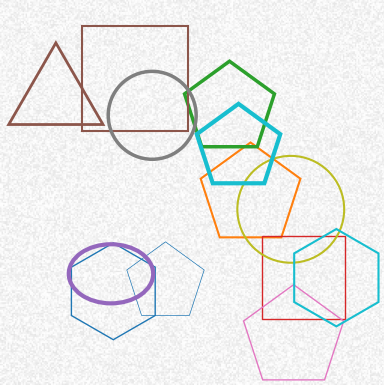[{"shape": "pentagon", "thickness": 0.5, "radius": 0.53, "center": [0.43, 0.266]}, {"shape": "hexagon", "thickness": 1, "radius": 0.63, "center": [0.294, 0.243]}, {"shape": "pentagon", "thickness": 1.5, "radius": 0.68, "center": [0.651, 0.494]}, {"shape": "pentagon", "thickness": 2.5, "radius": 0.61, "center": [0.596, 0.718]}, {"shape": "square", "thickness": 1, "radius": 0.54, "center": [0.788, 0.279]}, {"shape": "oval", "thickness": 3, "radius": 0.55, "center": [0.288, 0.289]}, {"shape": "square", "thickness": 1.5, "radius": 0.69, "center": [0.35, 0.796]}, {"shape": "triangle", "thickness": 2, "radius": 0.71, "center": [0.145, 0.747]}, {"shape": "pentagon", "thickness": 1, "radius": 0.68, "center": [0.763, 0.124]}, {"shape": "circle", "thickness": 2.5, "radius": 0.57, "center": [0.395, 0.7]}, {"shape": "circle", "thickness": 1.5, "radius": 0.69, "center": [0.755, 0.456]}, {"shape": "hexagon", "thickness": 1.5, "radius": 0.63, "center": [0.874, 0.279]}, {"shape": "pentagon", "thickness": 3, "radius": 0.57, "center": [0.62, 0.616]}]